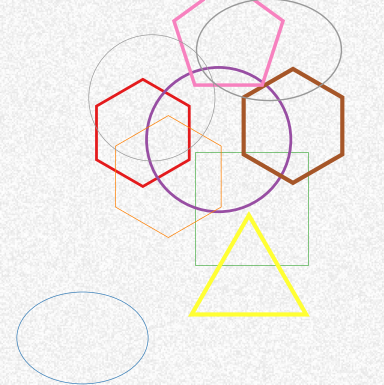[{"shape": "hexagon", "thickness": 2, "radius": 0.7, "center": [0.371, 0.655]}, {"shape": "oval", "thickness": 0.5, "radius": 0.85, "center": [0.214, 0.122]}, {"shape": "square", "thickness": 0.5, "radius": 0.74, "center": [0.653, 0.458]}, {"shape": "circle", "thickness": 2, "radius": 0.94, "center": [0.568, 0.637]}, {"shape": "hexagon", "thickness": 0.5, "radius": 0.79, "center": [0.437, 0.541]}, {"shape": "triangle", "thickness": 3, "radius": 0.86, "center": [0.647, 0.269]}, {"shape": "hexagon", "thickness": 3, "radius": 0.74, "center": [0.761, 0.673]}, {"shape": "pentagon", "thickness": 2.5, "radius": 0.74, "center": [0.594, 0.9]}, {"shape": "circle", "thickness": 0.5, "radius": 0.82, "center": [0.394, 0.746]}, {"shape": "oval", "thickness": 1, "radius": 0.94, "center": [0.699, 0.871]}]